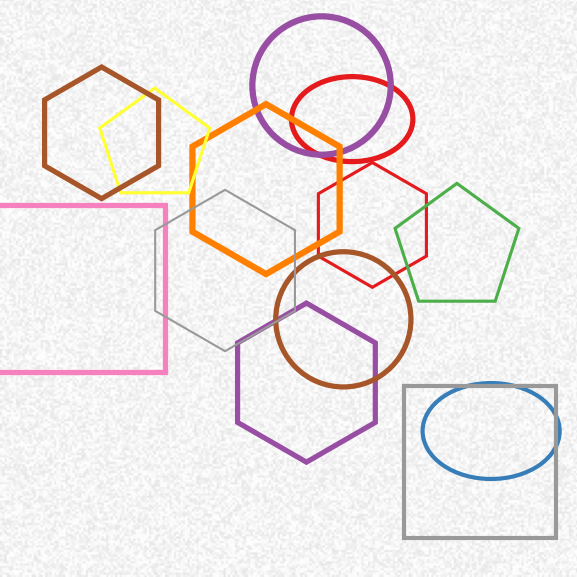[{"shape": "hexagon", "thickness": 1.5, "radius": 0.54, "center": [0.645, 0.61]}, {"shape": "oval", "thickness": 2.5, "radius": 0.53, "center": [0.61, 0.793]}, {"shape": "oval", "thickness": 2, "radius": 0.59, "center": [0.85, 0.253]}, {"shape": "pentagon", "thickness": 1.5, "radius": 0.56, "center": [0.791, 0.569]}, {"shape": "hexagon", "thickness": 2.5, "radius": 0.69, "center": [0.531, 0.337]}, {"shape": "circle", "thickness": 3, "radius": 0.6, "center": [0.557, 0.851]}, {"shape": "hexagon", "thickness": 3, "radius": 0.74, "center": [0.461, 0.672]}, {"shape": "pentagon", "thickness": 1.5, "radius": 0.5, "center": [0.268, 0.746]}, {"shape": "hexagon", "thickness": 2.5, "radius": 0.57, "center": [0.176, 0.769]}, {"shape": "circle", "thickness": 2.5, "radius": 0.59, "center": [0.595, 0.446]}, {"shape": "square", "thickness": 2.5, "radius": 0.72, "center": [0.142, 0.5]}, {"shape": "square", "thickness": 2, "radius": 0.66, "center": [0.831, 0.2]}, {"shape": "hexagon", "thickness": 1, "radius": 0.7, "center": [0.39, 0.531]}]